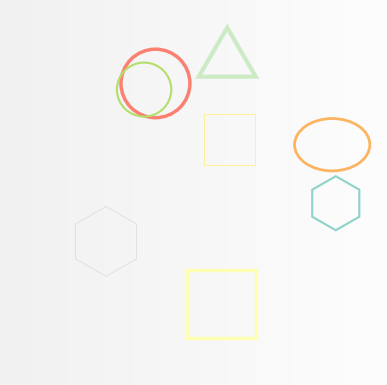[{"shape": "hexagon", "thickness": 1.5, "radius": 0.35, "center": [0.867, 0.472]}, {"shape": "square", "thickness": 2.5, "radius": 0.44, "center": [0.571, 0.21]}, {"shape": "circle", "thickness": 2.5, "radius": 0.44, "center": [0.401, 0.783]}, {"shape": "oval", "thickness": 2, "radius": 0.49, "center": [0.857, 0.624]}, {"shape": "circle", "thickness": 1.5, "radius": 0.35, "center": [0.372, 0.767]}, {"shape": "hexagon", "thickness": 0.5, "radius": 0.45, "center": [0.274, 0.373]}, {"shape": "triangle", "thickness": 3, "radius": 0.42, "center": [0.586, 0.843]}, {"shape": "square", "thickness": 0.5, "radius": 0.33, "center": [0.592, 0.638]}]